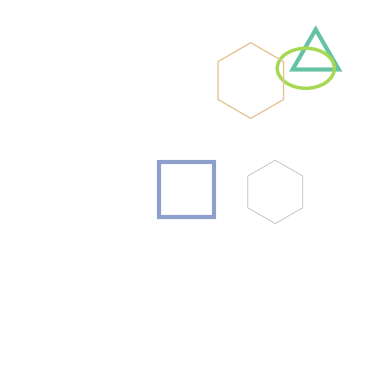[{"shape": "triangle", "thickness": 3, "radius": 0.35, "center": [0.82, 0.854]}, {"shape": "square", "thickness": 3, "radius": 0.35, "center": [0.484, 0.508]}, {"shape": "oval", "thickness": 2.5, "radius": 0.37, "center": [0.794, 0.823]}, {"shape": "hexagon", "thickness": 1, "radius": 0.49, "center": [0.651, 0.791]}, {"shape": "hexagon", "thickness": 0.5, "radius": 0.41, "center": [0.715, 0.502]}]